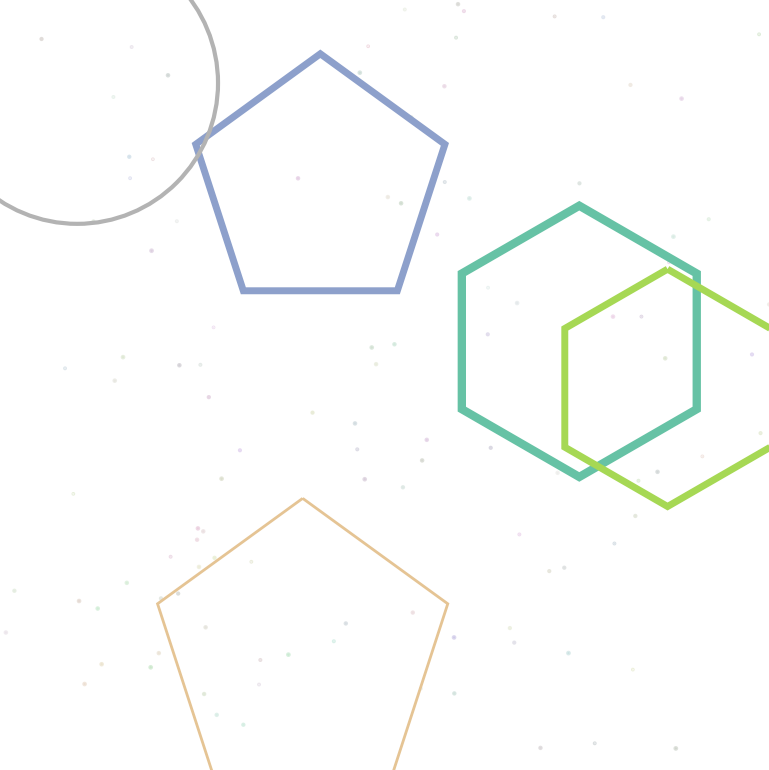[{"shape": "hexagon", "thickness": 3, "radius": 0.88, "center": [0.752, 0.557]}, {"shape": "pentagon", "thickness": 2.5, "radius": 0.85, "center": [0.416, 0.76]}, {"shape": "hexagon", "thickness": 2.5, "radius": 0.77, "center": [0.867, 0.496]}, {"shape": "pentagon", "thickness": 1, "radius": 0.99, "center": [0.393, 0.155]}, {"shape": "circle", "thickness": 1.5, "radius": 0.91, "center": [0.1, 0.892]}]